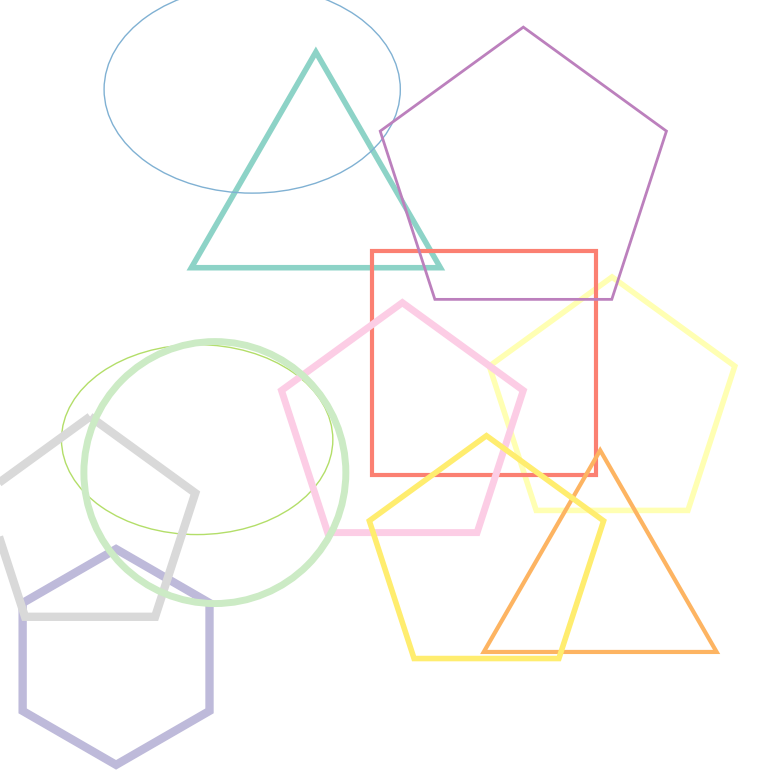[{"shape": "triangle", "thickness": 2, "radius": 0.93, "center": [0.41, 0.746]}, {"shape": "pentagon", "thickness": 2, "radius": 0.84, "center": [0.795, 0.473]}, {"shape": "hexagon", "thickness": 3, "radius": 0.7, "center": [0.151, 0.147]}, {"shape": "square", "thickness": 1.5, "radius": 0.73, "center": [0.629, 0.529]}, {"shape": "oval", "thickness": 0.5, "radius": 0.96, "center": [0.328, 0.884]}, {"shape": "triangle", "thickness": 1.5, "radius": 0.87, "center": [0.779, 0.241]}, {"shape": "oval", "thickness": 0.5, "radius": 0.88, "center": [0.256, 0.429]}, {"shape": "pentagon", "thickness": 2.5, "radius": 0.83, "center": [0.523, 0.442]}, {"shape": "pentagon", "thickness": 3, "radius": 0.72, "center": [0.117, 0.315]}, {"shape": "pentagon", "thickness": 1, "radius": 0.98, "center": [0.68, 0.769]}, {"shape": "circle", "thickness": 2.5, "radius": 0.85, "center": [0.279, 0.386]}, {"shape": "pentagon", "thickness": 2, "radius": 0.8, "center": [0.632, 0.274]}]